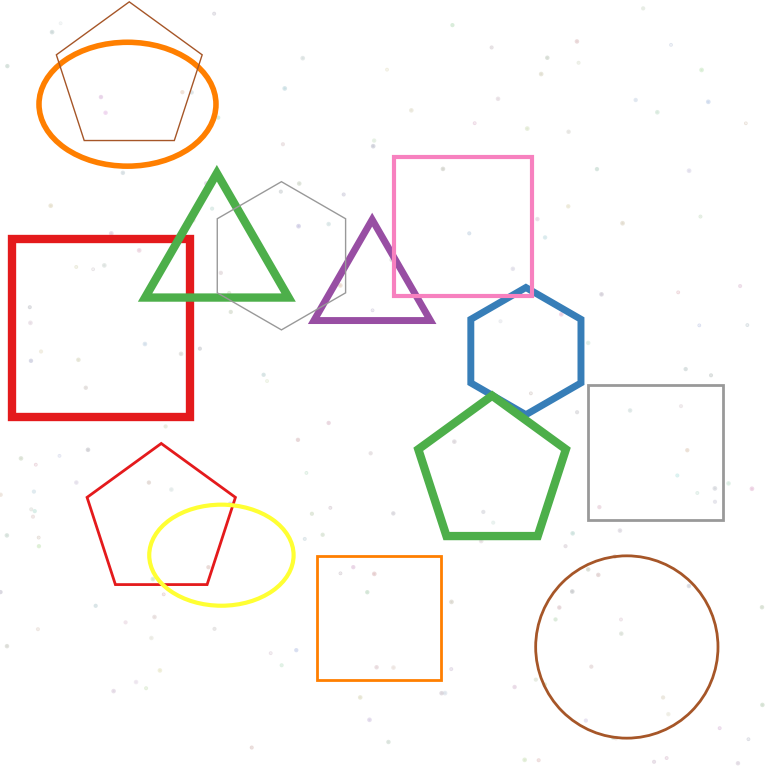[{"shape": "pentagon", "thickness": 1, "radius": 0.51, "center": [0.209, 0.323]}, {"shape": "square", "thickness": 3, "radius": 0.58, "center": [0.131, 0.574]}, {"shape": "hexagon", "thickness": 2.5, "radius": 0.41, "center": [0.683, 0.544]}, {"shape": "triangle", "thickness": 3, "radius": 0.54, "center": [0.282, 0.667]}, {"shape": "pentagon", "thickness": 3, "radius": 0.5, "center": [0.639, 0.385]}, {"shape": "triangle", "thickness": 2.5, "radius": 0.44, "center": [0.483, 0.627]}, {"shape": "square", "thickness": 1, "radius": 0.4, "center": [0.492, 0.198]}, {"shape": "oval", "thickness": 2, "radius": 0.57, "center": [0.166, 0.865]}, {"shape": "oval", "thickness": 1.5, "radius": 0.47, "center": [0.288, 0.279]}, {"shape": "circle", "thickness": 1, "radius": 0.59, "center": [0.814, 0.16]}, {"shape": "pentagon", "thickness": 0.5, "radius": 0.5, "center": [0.168, 0.898]}, {"shape": "square", "thickness": 1.5, "radius": 0.45, "center": [0.601, 0.706]}, {"shape": "hexagon", "thickness": 0.5, "radius": 0.48, "center": [0.365, 0.668]}, {"shape": "square", "thickness": 1, "radius": 0.44, "center": [0.851, 0.412]}]